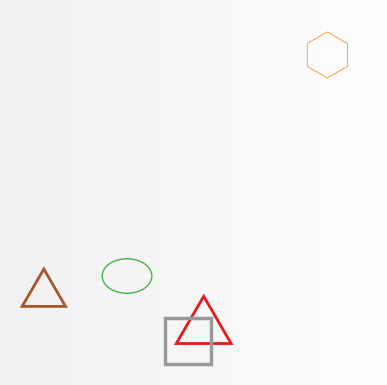[{"shape": "triangle", "thickness": 2, "radius": 0.41, "center": [0.526, 0.149]}, {"shape": "oval", "thickness": 1, "radius": 0.32, "center": [0.328, 0.283]}, {"shape": "hexagon", "thickness": 0.5, "radius": 0.3, "center": [0.845, 0.857]}, {"shape": "triangle", "thickness": 2, "radius": 0.32, "center": [0.113, 0.237]}, {"shape": "square", "thickness": 2.5, "radius": 0.3, "center": [0.485, 0.114]}]